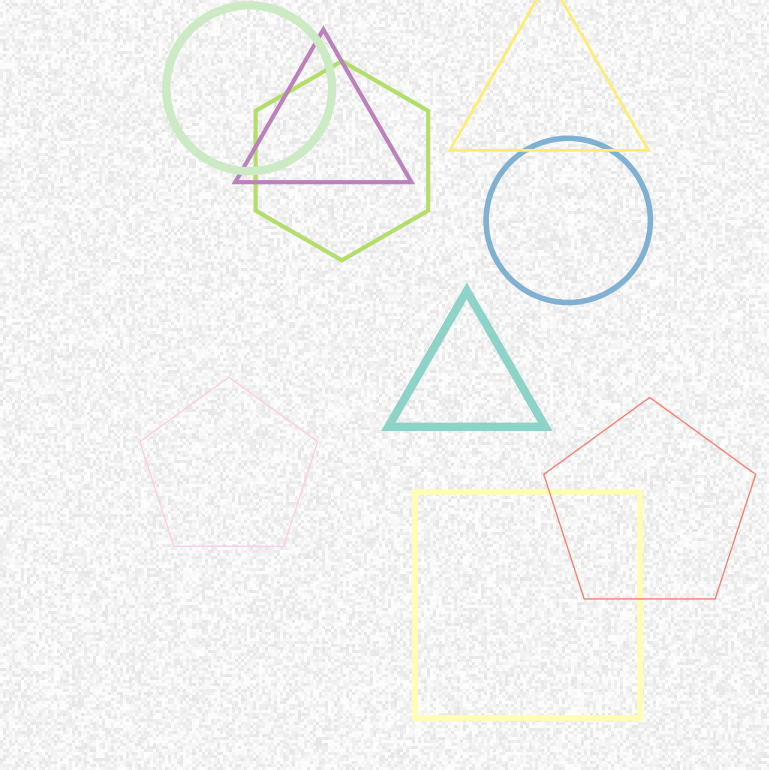[{"shape": "triangle", "thickness": 3, "radius": 0.59, "center": [0.606, 0.505]}, {"shape": "square", "thickness": 2, "radius": 0.73, "center": [0.685, 0.214]}, {"shape": "pentagon", "thickness": 0.5, "radius": 0.72, "center": [0.844, 0.339]}, {"shape": "circle", "thickness": 2, "radius": 0.53, "center": [0.738, 0.714]}, {"shape": "hexagon", "thickness": 1.5, "radius": 0.65, "center": [0.444, 0.791]}, {"shape": "pentagon", "thickness": 0.5, "radius": 0.61, "center": [0.297, 0.389]}, {"shape": "triangle", "thickness": 1.5, "radius": 0.66, "center": [0.42, 0.829]}, {"shape": "circle", "thickness": 3, "radius": 0.54, "center": [0.324, 0.885]}, {"shape": "triangle", "thickness": 1, "radius": 0.74, "center": [0.713, 0.879]}]